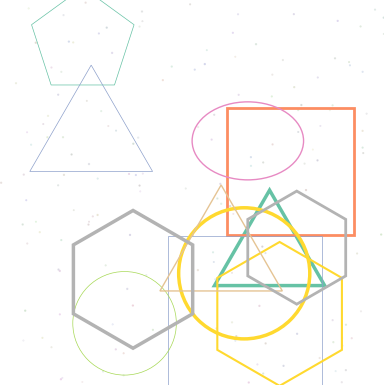[{"shape": "pentagon", "thickness": 0.5, "radius": 0.7, "center": [0.215, 0.893]}, {"shape": "triangle", "thickness": 2.5, "radius": 0.83, "center": [0.7, 0.341]}, {"shape": "square", "thickness": 2, "radius": 0.82, "center": [0.754, 0.554]}, {"shape": "triangle", "thickness": 0.5, "radius": 0.92, "center": [0.237, 0.647]}, {"shape": "square", "thickness": 0.5, "radius": 1.0, "center": [0.636, 0.188]}, {"shape": "oval", "thickness": 1, "radius": 0.72, "center": [0.644, 0.634]}, {"shape": "circle", "thickness": 0.5, "radius": 0.67, "center": [0.324, 0.16]}, {"shape": "hexagon", "thickness": 1.5, "radius": 0.93, "center": [0.726, 0.185]}, {"shape": "circle", "thickness": 2.5, "radius": 0.85, "center": [0.634, 0.29]}, {"shape": "triangle", "thickness": 1, "radius": 0.92, "center": [0.574, 0.336]}, {"shape": "hexagon", "thickness": 2.5, "radius": 0.89, "center": [0.346, 0.274]}, {"shape": "hexagon", "thickness": 2, "radius": 0.73, "center": [0.771, 0.357]}]